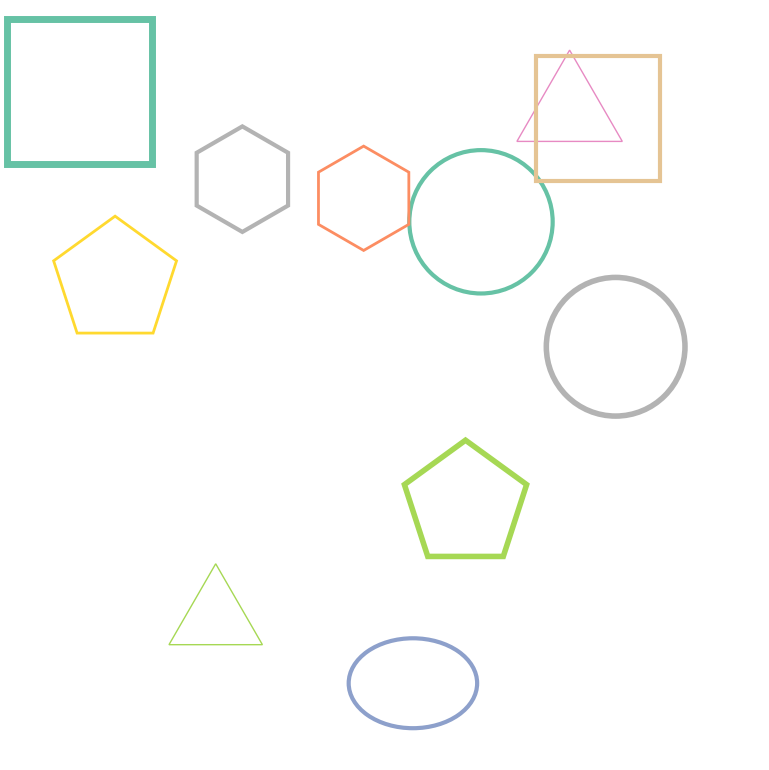[{"shape": "square", "thickness": 2.5, "radius": 0.47, "center": [0.103, 0.881]}, {"shape": "circle", "thickness": 1.5, "radius": 0.47, "center": [0.625, 0.712]}, {"shape": "hexagon", "thickness": 1, "radius": 0.34, "center": [0.472, 0.742]}, {"shape": "oval", "thickness": 1.5, "radius": 0.42, "center": [0.536, 0.113]}, {"shape": "triangle", "thickness": 0.5, "radius": 0.4, "center": [0.74, 0.856]}, {"shape": "pentagon", "thickness": 2, "radius": 0.42, "center": [0.605, 0.345]}, {"shape": "triangle", "thickness": 0.5, "radius": 0.35, "center": [0.28, 0.198]}, {"shape": "pentagon", "thickness": 1, "radius": 0.42, "center": [0.149, 0.635]}, {"shape": "square", "thickness": 1.5, "radius": 0.41, "center": [0.777, 0.846]}, {"shape": "circle", "thickness": 2, "radius": 0.45, "center": [0.8, 0.55]}, {"shape": "hexagon", "thickness": 1.5, "radius": 0.34, "center": [0.315, 0.767]}]